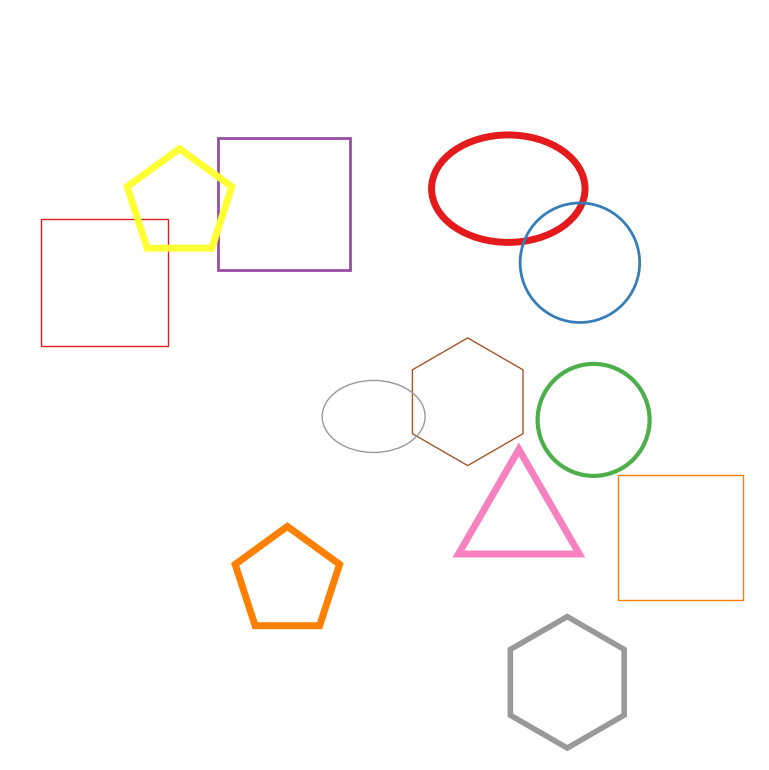[{"shape": "square", "thickness": 0.5, "radius": 0.41, "center": [0.136, 0.633]}, {"shape": "oval", "thickness": 2.5, "radius": 0.5, "center": [0.66, 0.755]}, {"shape": "circle", "thickness": 1, "radius": 0.39, "center": [0.753, 0.659]}, {"shape": "circle", "thickness": 1.5, "radius": 0.36, "center": [0.771, 0.455]}, {"shape": "square", "thickness": 1, "radius": 0.43, "center": [0.368, 0.735]}, {"shape": "square", "thickness": 0.5, "radius": 0.41, "center": [0.884, 0.302]}, {"shape": "pentagon", "thickness": 2.5, "radius": 0.36, "center": [0.373, 0.245]}, {"shape": "pentagon", "thickness": 2.5, "radius": 0.36, "center": [0.233, 0.735]}, {"shape": "hexagon", "thickness": 0.5, "radius": 0.41, "center": [0.607, 0.478]}, {"shape": "triangle", "thickness": 2.5, "radius": 0.45, "center": [0.674, 0.326]}, {"shape": "hexagon", "thickness": 2, "radius": 0.43, "center": [0.737, 0.114]}, {"shape": "oval", "thickness": 0.5, "radius": 0.33, "center": [0.485, 0.459]}]